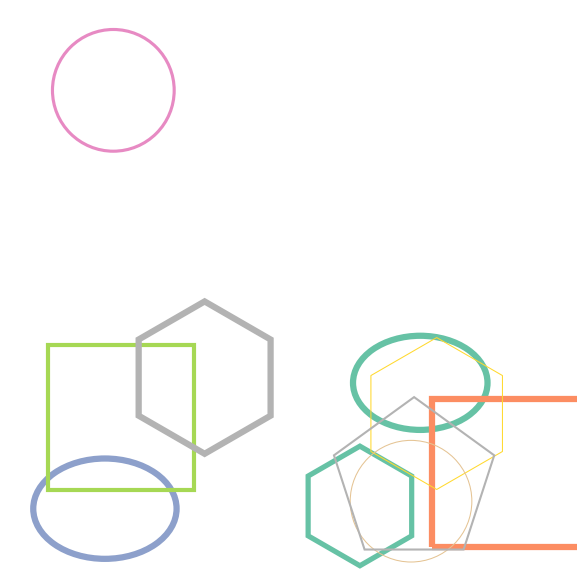[{"shape": "oval", "thickness": 3, "radius": 0.58, "center": [0.728, 0.336]}, {"shape": "hexagon", "thickness": 2.5, "radius": 0.52, "center": [0.623, 0.123]}, {"shape": "square", "thickness": 3, "radius": 0.64, "center": [0.877, 0.18]}, {"shape": "oval", "thickness": 3, "radius": 0.62, "center": [0.182, 0.118]}, {"shape": "circle", "thickness": 1.5, "radius": 0.53, "center": [0.196, 0.843]}, {"shape": "square", "thickness": 2, "radius": 0.63, "center": [0.209, 0.277]}, {"shape": "hexagon", "thickness": 0.5, "radius": 0.66, "center": [0.756, 0.283]}, {"shape": "circle", "thickness": 0.5, "radius": 0.53, "center": [0.712, 0.131]}, {"shape": "pentagon", "thickness": 1, "radius": 0.73, "center": [0.717, 0.166]}, {"shape": "hexagon", "thickness": 3, "radius": 0.66, "center": [0.354, 0.345]}]